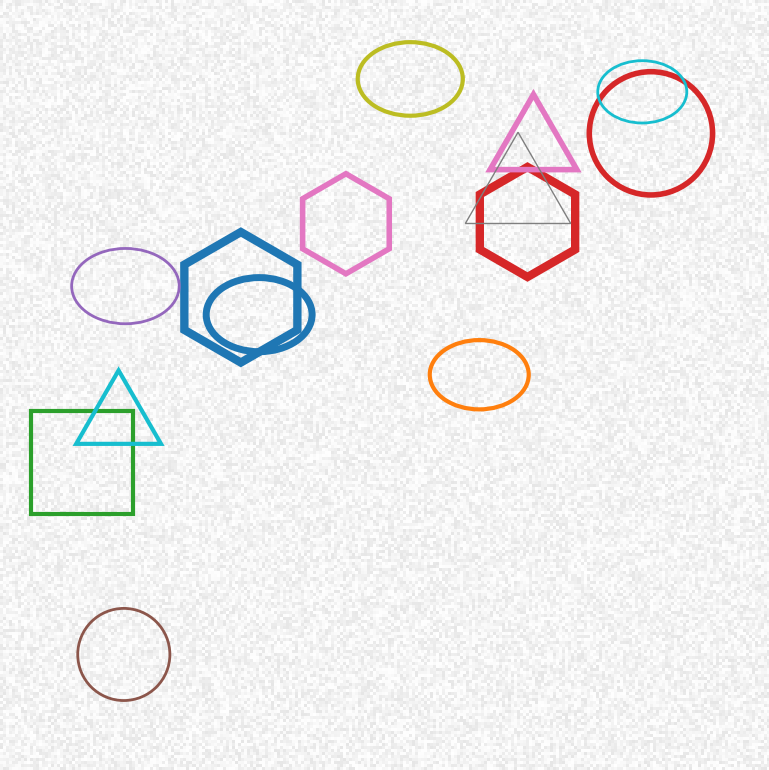[{"shape": "oval", "thickness": 2.5, "radius": 0.34, "center": [0.337, 0.591]}, {"shape": "hexagon", "thickness": 3, "radius": 0.42, "center": [0.313, 0.614]}, {"shape": "oval", "thickness": 1.5, "radius": 0.32, "center": [0.622, 0.513]}, {"shape": "square", "thickness": 1.5, "radius": 0.33, "center": [0.107, 0.399]}, {"shape": "hexagon", "thickness": 3, "radius": 0.36, "center": [0.685, 0.712]}, {"shape": "circle", "thickness": 2, "radius": 0.4, "center": [0.845, 0.827]}, {"shape": "oval", "thickness": 1, "radius": 0.35, "center": [0.163, 0.628]}, {"shape": "circle", "thickness": 1, "radius": 0.3, "center": [0.161, 0.15]}, {"shape": "triangle", "thickness": 2, "radius": 0.33, "center": [0.693, 0.812]}, {"shape": "hexagon", "thickness": 2, "radius": 0.32, "center": [0.449, 0.709]}, {"shape": "triangle", "thickness": 0.5, "radius": 0.4, "center": [0.673, 0.749]}, {"shape": "oval", "thickness": 1.5, "radius": 0.34, "center": [0.533, 0.897]}, {"shape": "triangle", "thickness": 1.5, "radius": 0.32, "center": [0.154, 0.455]}, {"shape": "oval", "thickness": 1, "radius": 0.29, "center": [0.834, 0.881]}]